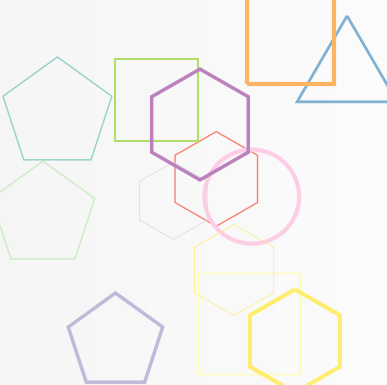[{"shape": "pentagon", "thickness": 1, "radius": 0.74, "center": [0.148, 0.704]}, {"shape": "square", "thickness": 1, "radius": 0.66, "center": [0.642, 0.16]}, {"shape": "pentagon", "thickness": 2.5, "radius": 0.64, "center": [0.298, 0.111]}, {"shape": "hexagon", "thickness": 1, "radius": 0.61, "center": [0.558, 0.535]}, {"shape": "triangle", "thickness": 2, "radius": 0.74, "center": [0.896, 0.81]}, {"shape": "square", "thickness": 3, "radius": 0.56, "center": [0.75, 0.896]}, {"shape": "square", "thickness": 1.5, "radius": 0.53, "center": [0.404, 0.74]}, {"shape": "circle", "thickness": 3, "radius": 0.61, "center": [0.65, 0.489]}, {"shape": "hexagon", "thickness": 0.5, "radius": 0.5, "center": [0.447, 0.479]}, {"shape": "hexagon", "thickness": 2.5, "radius": 0.72, "center": [0.516, 0.677]}, {"shape": "pentagon", "thickness": 1, "radius": 0.7, "center": [0.111, 0.441]}, {"shape": "hexagon", "thickness": 0.5, "radius": 0.59, "center": [0.604, 0.299]}, {"shape": "hexagon", "thickness": 3, "radius": 0.67, "center": [0.761, 0.114]}]